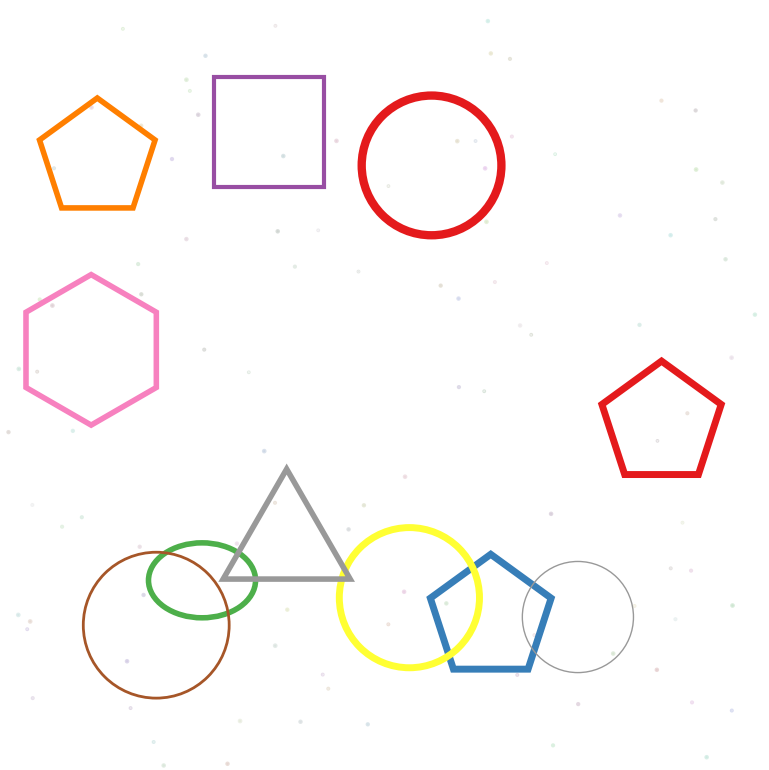[{"shape": "circle", "thickness": 3, "radius": 0.45, "center": [0.56, 0.785]}, {"shape": "pentagon", "thickness": 2.5, "radius": 0.41, "center": [0.859, 0.45]}, {"shape": "pentagon", "thickness": 2.5, "radius": 0.41, "center": [0.637, 0.198]}, {"shape": "oval", "thickness": 2, "radius": 0.35, "center": [0.262, 0.246]}, {"shape": "square", "thickness": 1.5, "radius": 0.36, "center": [0.349, 0.829]}, {"shape": "pentagon", "thickness": 2, "radius": 0.39, "center": [0.126, 0.794]}, {"shape": "circle", "thickness": 2.5, "radius": 0.46, "center": [0.532, 0.224]}, {"shape": "circle", "thickness": 1, "radius": 0.47, "center": [0.203, 0.188]}, {"shape": "hexagon", "thickness": 2, "radius": 0.49, "center": [0.118, 0.546]}, {"shape": "triangle", "thickness": 2, "radius": 0.48, "center": [0.372, 0.296]}, {"shape": "circle", "thickness": 0.5, "radius": 0.36, "center": [0.751, 0.199]}]